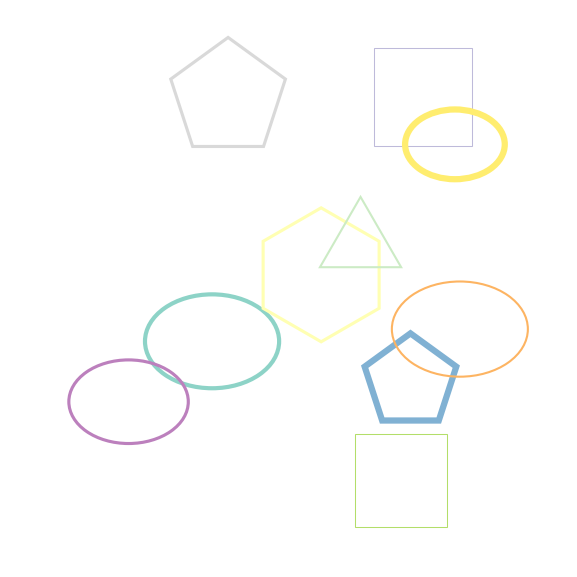[{"shape": "oval", "thickness": 2, "radius": 0.58, "center": [0.367, 0.408]}, {"shape": "hexagon", "thickness": 1.5, "radius": 0.58, "center": [0.556, 0.523]}, {"shape": "square", "thickness": 0.5, "radius": 0.42, "center": [0.732, 0.831]}, {"shape": "pentagon", "thickness": 3, "radius": 0.42, "center": [0.711, 0.338]}, {"shape": "oval", "thickness": 1, "radius": 0.59, "center": [0.796, 0.429]}, {"shape": "square", "thickness": 0.5, "radius": 0.4, "center": [0.694, 0.167]}, {"shape": "pentagon", "thickness": 1.5, "radius": 0.52, "center": [0.395, 0.83]}, {"shape": "oval", "thickness": 1.5, "radius": 0.52, "center": [0.223, 0.304]}, {"shape": "triangle", "thickness": 1, "radius": 0.41, "center": [0.624, 0.577]}, {"shape": "oval", "thickness": 3, "radius": 0.43, "center": [0.788, 0.749]}]